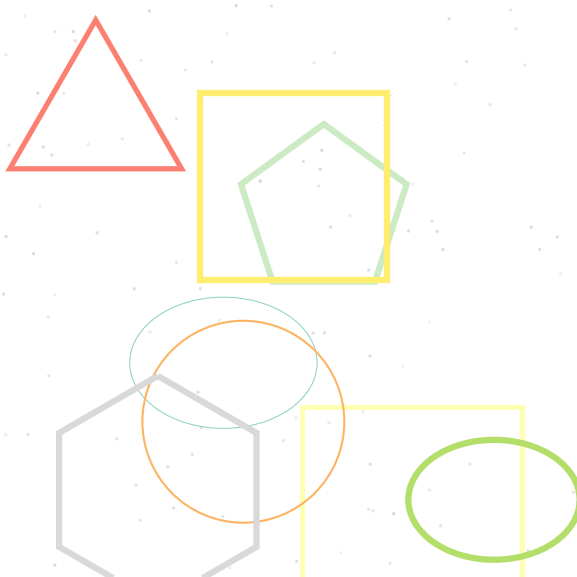[{"shape": "oval", "thickness": 0.5, "radius": 0.81, "center": [0.387, 0.371]}, {"shape": "square", "thickness": 2.5, "radius": 0.95, "center": [0.713, 0.104]}, {"shape": "triangle", "thickness": 2.5, "radius": 0.86, "center": [0.166, 0.793]}, {"shape": "circle", "thickness": 1, "radius": 0.87, "center": [0.421, 0.269]}, {"shape": "oval", "thickness": 3, "radius": 0.74, "center": [0.855, 0.134]}, {"shape": "hexagon", "thickness": 3, "radius": 0.99, "center": [0.273, 0.151]}, {"shape": "pentagon", "thickness": 3, "radius": 0.75, "center": [0.561, 0.633]}, {"shape": "square", "thickness": 3, "radius": 0.81, "center": [0.509, 0.676]}]